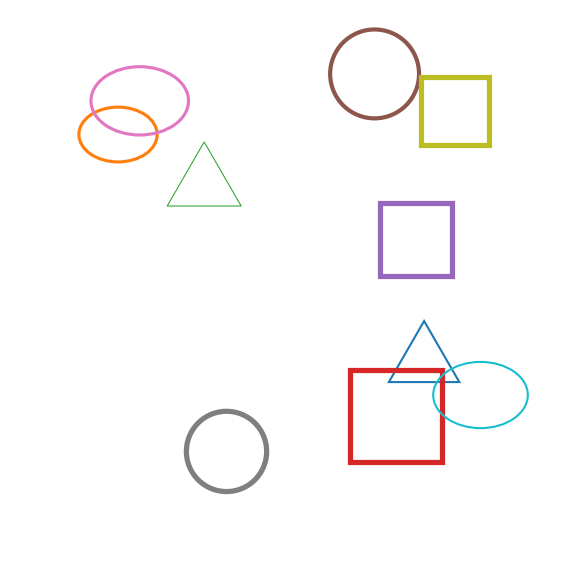[{"shape": "triangle", "thickness": 1, "radius": 0.35, "center": [0.734, 0.373]}, {"shape": "oval", "thickness": 1.5, "radius": 0.34, "center": [0.204, 0.766]}, {"shape": "triangle", "thickness": 0.5, "radius": 0.37, "center": [0.354, 0.679]}, {"shape": "square", "thickness": 2.5, "radius": 0.4, "center": [0.685, 0.279]}, {"shape": "square", "thickness": 2.5, "radius": 0.31, "center": [0.721, 0.585]}, {"shape": "circle", "thickness": 2, "radius": 0.38, "center": [0.649, 0.871]}, {"shape": "oval", "thickness": 1.5, "radius": 0.42, "center": [0.242, 0.825]}, {"shape": "circle", "thickness": 2.5, "radius": 0.35, "center": [0.392, 0.217]}, {"shape": "square", "thickness": 2.5, "radius": 0.29, "center": [0.788, 0.807]}, {"shape": "oval", "thickness": 1, "radius": 0.41, "center": [0.832, 0.315]}]